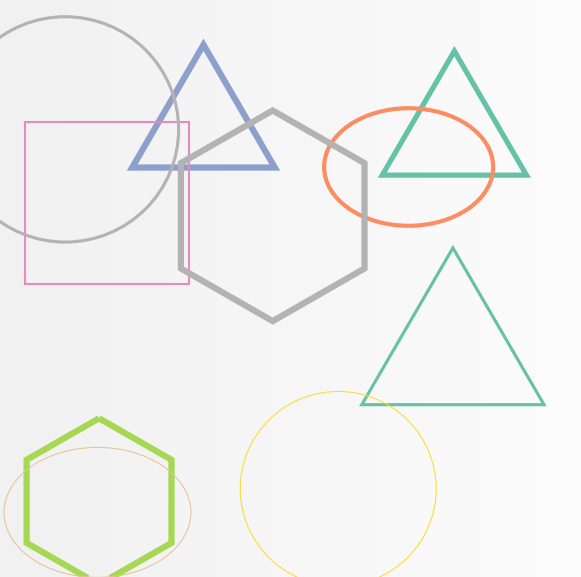[{"shape": "triangle", "thickness": 1.5, "radius": 0.91, "center": [0.779, 0.389]}, {"shape": "triangle", "thickness": 2.5, "radius": 0.72, "center": [0.782, 0.767]}, {"shape": "oval", "thickness": 2, "radius": 0.73, "center": [0.703, 0.71]}, {"shape": "triangle", "thickness": 3, "radius": 0.71, "center": [0.35, 0.78]}, {"shape": "square", "thickness": 1, "radius": 0.7, "center": [0.184, 0.647]}, {"shape": "hexagon", "thickness": 3, "radius": 0.72, "center": [0.17, 0.131]}, {"shape": "circle", "thickness": 0.5, "radius": 0.84, "center": [0.582, 0.153]}, {"shape": "oval", "thickness": 0.5, "radius": 0.8, "center": [0.168, 0.112]}, {"shape": "hexagon", "thickness": 3, "radius": 0.91, "center": [0.469, 0.625]}, {"shape": "circle", "thickness": 1.5, "radius": 0.98, "center": [0.112, 0.775]}]